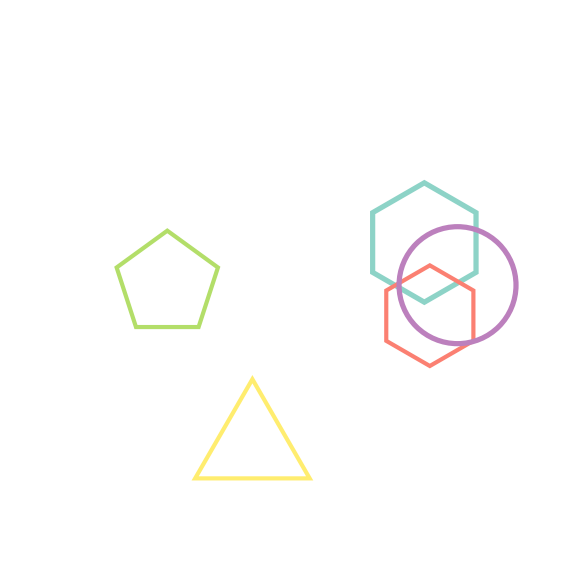[{"shape": "hexagon", "thickness": 2.5, "radius": 0.52, "center": [0.735, 0.579]}, {"shape": "hexagon", "thickness": 2, "radius": 0.44, "center": [0.744, 0.452]}, {"shape": "pentagon", "thickness": 2, "radius": 0.46, "center": [0.29, 0.507]}, {"shape": "circle", "thickness": 2.5, "radius": 0.51, "center": [0.792, 0.505]}, {"shape": "triangle", "thickness": 2, "radius": 0.57, "center": [0.437, 0.228]}]